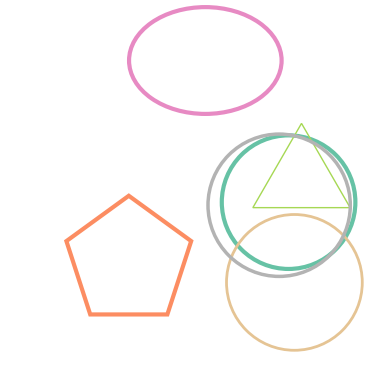[{"shape": "circle", "thickness": 3, "radius": 0.87, "center": [0.75, 0.475]}, {"shape": "pentagon", "thickness": 3, "radius": 0.85, "center": [0.335, 0.321]}, {"shape": "oval", "thickness": 3, "radius": 0.99, "center": [0.533, 0.843]}, {"shape": "triangle", "thickness": 1, "radius": 0.73, "center": [0.783, 0.534]}, {"shape": "circle", "thickness": 2, "radius": 0.88, "center": [0.765, 0.267]}, {"shape": "circle", "thickness": 2.5, "radius": 0.92, "center": [0.725, 0.467]}]